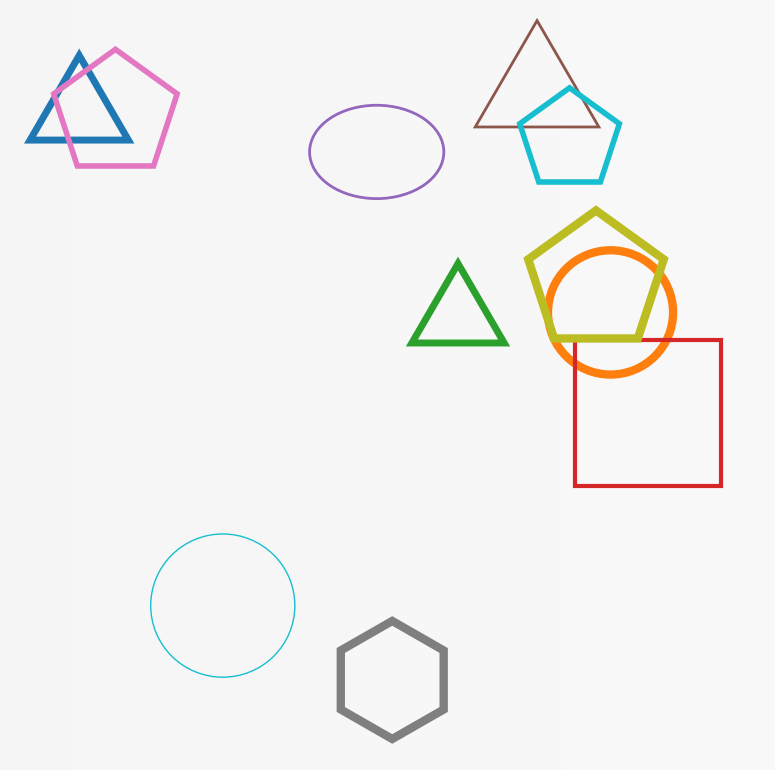[{"shape": "triangle", "thickness": 2.5, "radius": 0.37, "center": [0.102, 0.855]}, {"shape": "circle", "thickness": 3, "radius": 0.4, "center": [0.788, 0.594]}, {"shape": "triangle", "thickness": 2.5, "radius": 0.34, "center": [0.591, 0.589]}, {"shape": "square", "thickness": 1.5, "radius": 0.47, "center": [0.836, 0.463]}, {"shape": "oval", "thickness": 1, "radius": 0.43, "center": [0.486, 0.803]}, {"shape": "triangle", "thickness": 1, "radius": 0.46, "center": [0.693, 0.881]}, {"shape": "pentagon", "thickness": 2, "radius": 0.42, "center": [0.149, 0.852]}, {"shape": "hexagon", "thickness": 3, "radius": 0.38, "center": [0.506, 0.117]}, {"shape": "pentagon", "thickness": 3, "radius": 0.46, "center": [0.769, 0.635]}, {"shape": "circle", "thickness": 0.5, "radius": 0.46, "center": [0.287, 0.214]}, {"shape": "pentagon", "thickness": 2, "radius": 0.34, "center": [0.735, 0.818]}]